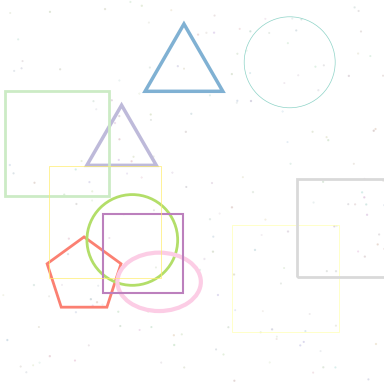[{"shape": "circle", "thickness": 0.5, "radius": 0.59, "center": [0.752, 0.838]}, {"shape": "square", "thickness": 0.5, "radius": 0.7, "center": [0.742, 0.277]}, {"shape": "triangle", "thickness": 2.5, "radius": 0.52, "center": [0.316, 0.623]}, {"shape": "pentagon", "thickness": 2, "radius": 0.5, "center": [0.218, 0.284]}, {"shape": "triangle", "thickness": 2.5, "radius": 0.58, "center": [0.478, 0.821]}, {"shape": "circle", "thickness": 2, "radius": 0.59, "center": [0.344, 0.377]}, {"shape": "oval", "thickness": 3, "radius": 0.54, "center": [0.413, 0.268]}, {"shape": "square", "thickness": 2, "radius": 0.64, "center": [0.9, 0.408]}, {"shape": "square", "thickness": 1.5, "radius": 0.51, "center": [0.371, 0.341]}, {"shape": "square", "thickness": 2, "radius": 0.68, "center": [0.148, 0.627]}, {"shape": "square", "thickness": 0.5, "radius": 0.73, "center": [0.272, 0.422]}]